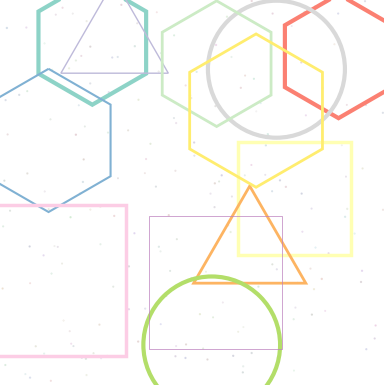[{"shape": "hexagon", "thickness": 3, "radius": 0.81, "center": [0.24, 0.889]}, {"shape": "square", "thickness": 2.5, "radius": 0.73, "center": [0.766, 0.485]}, {"shape": "triangle", "thickness": 1, "radius": 0.81, "center": [0.298, 0.89]}, {"shape": "hexagon", "thickness": 3, "radius": 0.8, "center": [0.879, 0.854]}, {"shape": "hexagon", "thickness": 1.5, "radius": 0.93, "center": [0.126, 0.635]}, {"shape": "triangle", "thickness": 2, "radius": 0.84, "center": [0.649, 0.349]}, {"shape": "circle", "thickness": 3, "radius": 0.89, "center": [0.55, 0.104]}, {"shape": "square", "thickness": 2.5, "radius": 0.98, "center": [0.131, 0.271]}, {"shape": "circle", "thickness": 3, "radius": 0.89, "center": [0.718, 0.82]}, {"shape": "square", "thickness": 0.5, "radius": 0.86, "center": [0.56, 0.265]}, {"shape": "hexagon", "thickness": 2, "radius": 0.82, "center": [0.563, 0.835]}, {"shape": "hexagon", "thickness": 2, "radius": 1.0, "center": [0.665, 0.713]}]